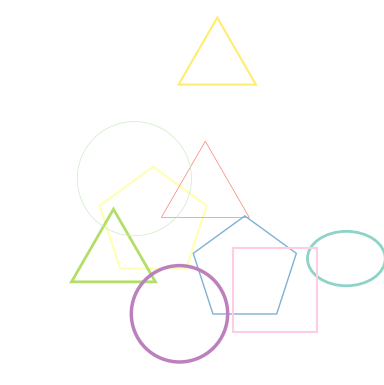[{"shape": "oval", "thickness": 2, "radius": 0.5, "center": [0.9, 0.328]}, {"shape": "pentagon", "thickness": 1.5, "radius": 0.73, "center": [0.398, 0.421]}, {"shape": "triangle", "thickness": 0.5, "radius": 0.66, "center": [0.533, 0.501]}, {"shape": "pentagon", "thickness": 1, "radius": 0.7, "center": [0.636, 0.298]}, {"shape": "triangle", "thickness": 2, "radius": 0.63, "center": [0.295, 0.331]}, {"shape": "square", "thickness": 1.5, "radius": 0.55, "center": [0.715, 0.246]}, {"shape": "circle", "thickness": 2.5, "radius": 0.63, "center": [0.466, 0.185]}, {"shape": "circle", "thickness": 0.5, "radius": 0.74, "center": [0.349, 0.536]}, {"shape": "triangle", "thickness": 1.5, "radius": 0.58, "center": [0.564, 0.838]}]